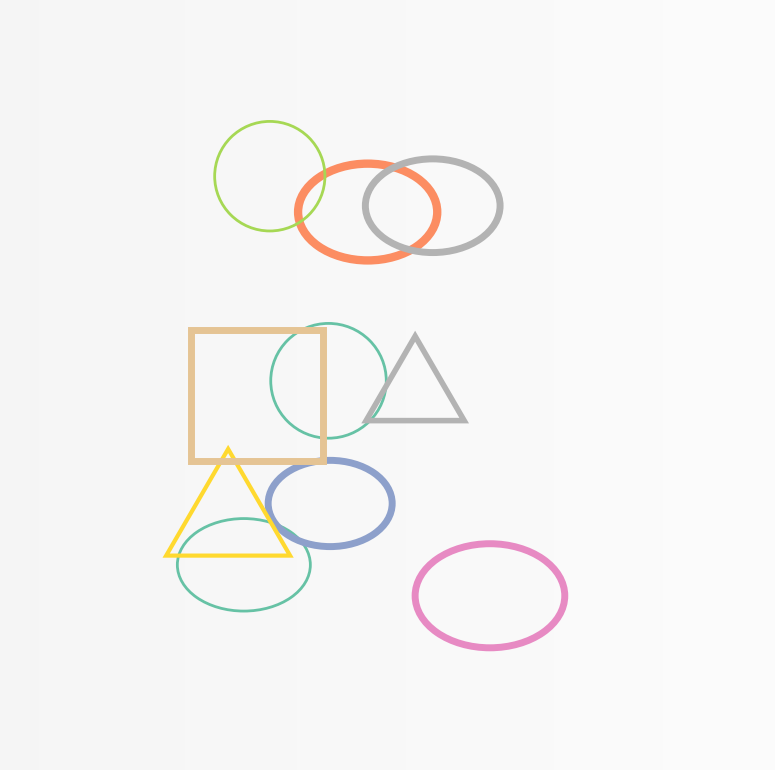[{"shape": "circle", "thickness": 1, "radius": 0.37, "center": [0.424, 0.505]}, {"shape": "oval", "thickness": 1, "radius": 0.43, "center": [0.315, 0.266]}, {"shape": "oval", "thickness": 3, "radius": 0.45, "center": [0.474, 0.725]}, {"shape": "oval", "thickness": 2.5, "radius": 0.4, "center": [0.426, 0.346]}, {"shape": "oval", "thickness": 2.5, "radius": 0.48, "center": [0.632, 0.226]}, {"shape": "circle", "thickness": 1, "radius": 0.36, "center": [0.348, 0.771]}, {"shape": "triangle", "thickness": 1.5, "radius": 0.46, "center": [0.294, 0.325]}, {"shape": "square", "thickness": 2.5, "radius": 0.43, "center": [0.331, 0.486]}, {"shape": "oval", "thickness": 2.5, "radius": 0.43, "center": [0.558, 0.733]}, {"shape": "triangle", "thickness": 2, "radius": 0.37, "center": [0.536, 0.49]}]